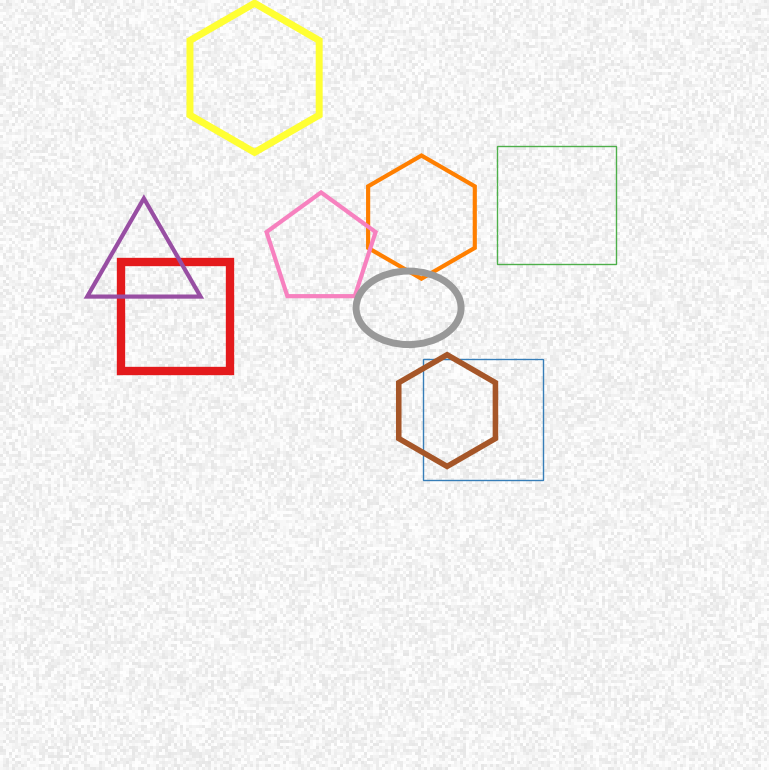[{"shape": "square", "thickness": 3, "radius": 0.35, "center": [0.228, 0.589]}, {"shape": "square", "thickness": 0.5, "radius": 0.39, "center": [0.627, 0.455]}, {"shape": "square", "thickness": 0.5, "radius": 0.38, "center": [0.722, 0.734]}, {"shape": "triangle", "thickness": 1.5, "radius": 0.42, "center": [0.187, 0.657]}, {"shape": "hexagon", "thickness": 1.5, "radius": 0.4, "center": [0.547, 0.718]}, {"shape": "hexagon", "thickness": 2.5, "radius": 0.48, "center": [0.331, 0.899]}, {"shape": "hexagon", "thickness": 2, "radius": 0.36, "center": [0.581, 0.467]}, {"shape": "pentagon", "thickness": 1.5, "radius": 0.37, "center": [0.417, 0.676]}, {"shape": "oval", "thickness": 2.5, "radius": 0.34, "center": [0.531, 0.6]}]